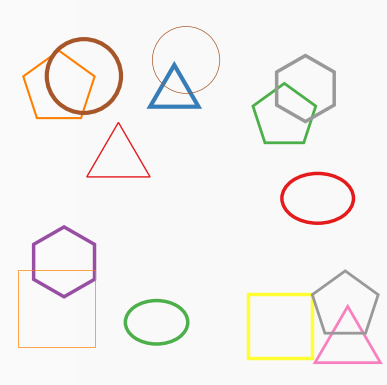[{"shape": "triangle", "thickness": 1, "radius": 0.47, "center": [0.306, 0.588]}, {"shape": "oval", "thickness": 2.5, "radius": 0.46, "center": [0.82, 0.485]}, {"shape": "triangle", "thickness": 3, "radius": 0.36, "center": [0.45, 0.759]}, {"shape": "oval", "thickness": 2.5, "radius": 0.4, "center": [0.404, 0.163]}, {"shape": "pentagon", "thickness": 2, "radius": 0.43, "center": [0.734, 0.698]}, {"shape": "hexagon", "thickness": 2.5, "radius": 0.45, "center": [0.165, 0.32]}, {"shape": "square", "thickness": 0.5, "radius": 0.5, "center": [0.146, 0.198]}, {"shape": "pentagon", "thickness": 1.5, "radius": 0.48, "center": [0.152, 0.772]}, {"shape": "square", "thickness": 2.5, "radius": 0.41, "center": [0.723, 0.153]}, {"shape": "circle", "thickness": 3, "radius": 0.48, "center": [0.216, 0.803]}, {"shape": "circle", "thickness": 0.5, "radius": 0.43, "center": [0.48, 0.844]}, {"shape": "triangle", "thickness": 2, "radius": 0.49, "center": [0.897, 0.107]}, {"shape": "pentagon", "thickness": 2, "radius": 0.45, "center": [0.891, 0.207]}, {"shape": "hexagon", "thickness": 2.5, "radius": 0.43, "center": [0.788, 0.77]}]